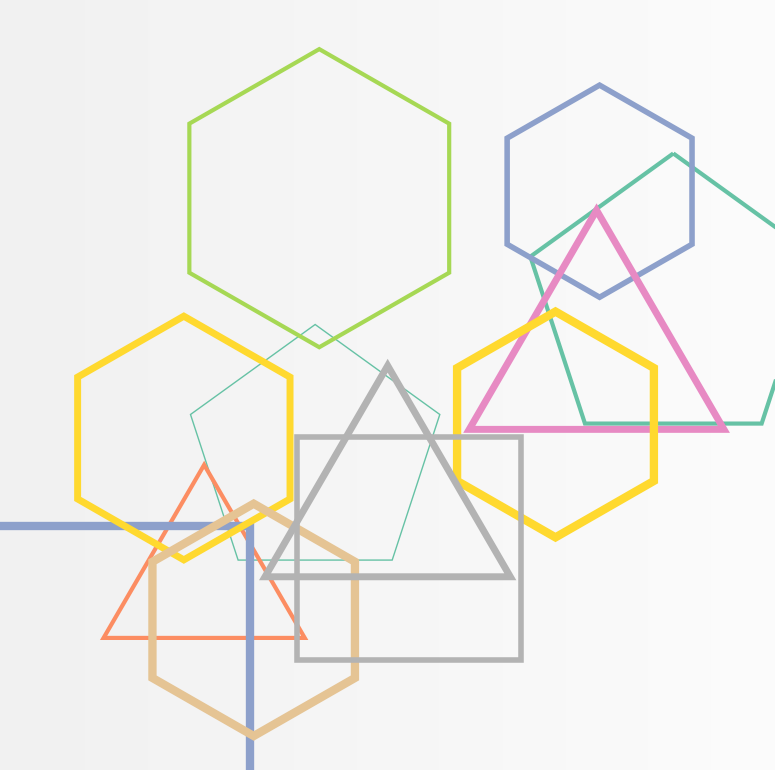[{"shape": "pentagon", "thickness": 0.5, "radius": 0.85, "center": [0.407, 0.409]}, {"shape": "pentagon", "thickness": 1.5, "radius": 0.97, "center": [0.869, 0.607]}, {"shape": "triangle", "thickness": 1.5, "radius": 0.75, "center": [0.263, 0.246]}, {"shape": "square", "thickness": 3, "radius": 0.95, "center": [0.133, 0.128]}, {"shape": "hexagon", "thickness": 2, "radius": 0.69, "center": [0.774, 0.752]}, {"shape": "triangle", "thickness": 2.5, "radius": 0.95, "center": [0.77, 0.537]}, {"shape": "hexagon", "thickness": 1.5, "radius": 0.97, "center": [0.412, 0.743]}, {"shape": "hexagon", "thickness": 2.5, "radius": 0.79, "center": [0.237, 0.431]}, {"shape": "hexagon", "thickness": 3, "radius": 0.73, "center": [0.717, 0.449]}, {"shape": "hexagon", "thickness": 3, "radius": 0.75, "center": [0.327, 0.195]}, {"shape": "triangle", "thickness": 2.5, "radius": 0.91, "center": [0.5, 0.342]}, {"shape": "square", "thickness": 2, "radius": 0.73, "center": [0.528, 0.288]}]